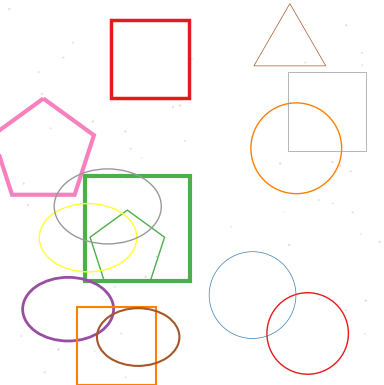[{"shape": "square", "thickness": 2.5, "radius": 0.51, "center": [0.389, 0.847]}, {"shape": "circle", "thickness": 1, "radius": 0.53, "center": [0.799, 0.134]}, {"shape": "circle", "thickness": 0.5, "radius": 0.56, "center": [0.656, 0.234]}, {"shape": "square", "thickness": 3, "radius": 0.68, "center": [0.356, 0.407]}, {"shape": "pentagon", "thickness": 1, "radius": 0.51, "center": [0.331, 0.352]}, {"shape": "oval", "thickness": 2, "radius": 0.59, "center": [0.177, 0.197]}, {"shape": "square", "thickness": 1.5, "radius": 0.51, "center": [0.302, 0.101]}, {"shape": "circle", "thickness": 1, "radius": 0.59, "center": [0.769, 0.615]}, {"shape": "oval", "thickness": 1, "radius": 0.63, "center": [0.229, 0.383]}, {"shape": "oval", "thickness": 1.5, "radius": 0.54, "center": [0.359, 0.125]}, {"shape": "triangle", "thickness": 0.5, "radius": 0.54, "center": [0.753, 0.883]}, {"shape": "pentagon", "thickness": 3, "radius": 0.69, "center": [0.113, 0.606]}, {"shape": "square", "thickness": 0.5, "radius": 0.51, "center": [0.85, 0.71]}, {"shape": "oval", "thickness": 1, "radius": 0.7, "center": [0.28, 0.464]}]